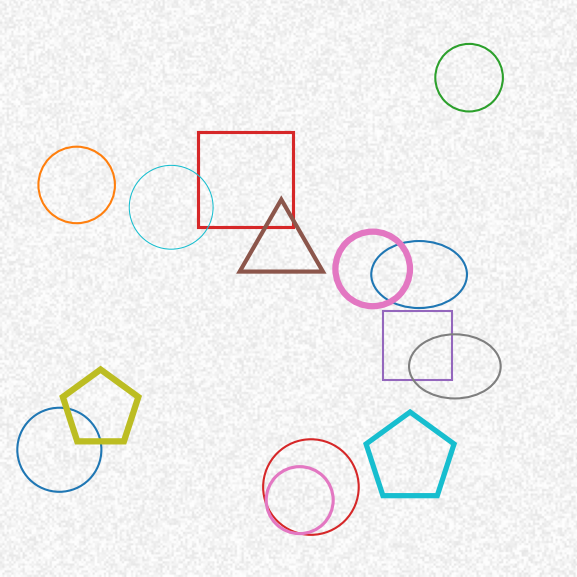[{"shape": "circle", "thickness": 1, "radius": 0.36, "center": [0.103, 0.22]}, {"shape": "oval", "thickness": 1, "radius": 0.41, "center": [0.726, 0.524]}, {"shape": "circle", "thickness": 1, "radius": 0.33, "center": [0.133, 0.679]}, {"shape": "circle", "thickness": 1, "radius": 0.29, "center": [0.812, 0.865]}, {"shape": "circle", "thickness": 1, "radius": 0.41, "center": [0.538, 0.156]}, {"shape": "square", "thickness": 1.5, "radius": 0.41, "center": [0.425, 0.689]}, {"shape": "square", "thickness": 1, "radius": 0.3, "center": [0.722, 0.401]}, {"shape": "triangle", "thickness": 2, "radius": 0.42, "center": [0.487, 0.57]}, {"shape": "circle", "thickness": 3, "radius": 0.32, "center": [0.645, 0.533]}, {"shape": "circle", "thickness": 1.5, "radius": 0.29, "center": [0.519, 0.133]}, {"shape": "oval", "thickness": 1, "radius": 0.4, "center": [0.788, 0.365]}, {"shape": "pentagon", "thickness": 3, "radius": 0.34, "center": [0.174, 0.291]}, {"shape": "pentagon", "thickness": 2.5, "radius": 0.4, "center": [0.71, 0.206]}, {"shape": "circle", "thickness": 0.5, "radius": 0.36, "center": [0.296, 0.64]}]